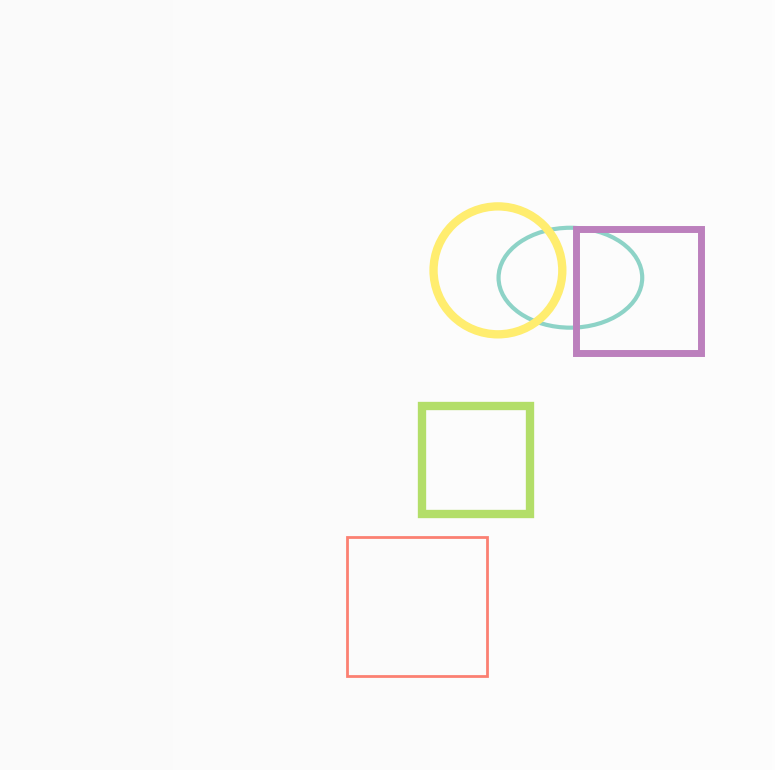[{"shape": "oval", "thickness": 1.5, "radius": 0.46, "center": [0.736, 0.639]}, {"shape": "square", "thickness": 1, "radius": 0.45, "center": [0.538, 0.213]}, {"shape": "square", "thickness": 3, "radius": 0.35, "center": [0.614, 0.402]}, {"shape": "square", "thickness": 2.5, "radius": 0.4, "center": [0.824, 0.622]}, {"shape": "circle", "thickness": 3, "radius": 0.42, "center": [0.642, 0.649]}]